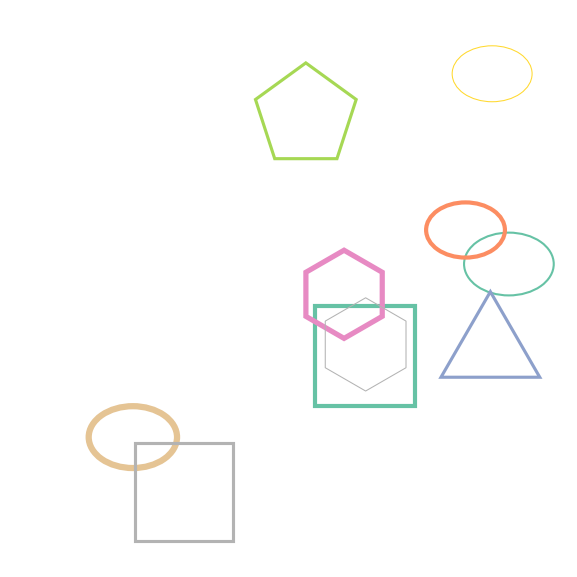[{"shape": "oval", "thickness": 1, "radius": 0.39, "center": [0.881, 0.542]}, {"shape": "square", "thickness": 2, "radius": 0.44, "center": [0.632, 0.383]}, {"shape": "oval", "thickness": 2, "radius": 0.34, "center": [0.806, 0.601]}, {"shape": "triangle", "thickness": 1.5, "radius": 0.49, "center": [0.849, 0.395]}, {"shape": "hexagon", "thickness": 2.5, "radius": 0.38, "center": [0.596, 0.489]}, {"shape": "pentagon", "thickness": 1.5, "radius": 0.46, "center": [0.53, 0.799]}, {"shape": "oval", "thickness": 0.5, "radius": 0.35, "center": [0.852, 0.871]}, {"shape": "oval", "thickness": 3, "radius": 0.38, "center": [0.23, 0.242]}, {"shape": "hexagon", "thickness": 0.5, "radius": 0.4, "center": [0.633, 0.403]}, {"shape": "square", "thickness": 1.5, "radius": 0.42, "center": [0.318, 0.147]}]